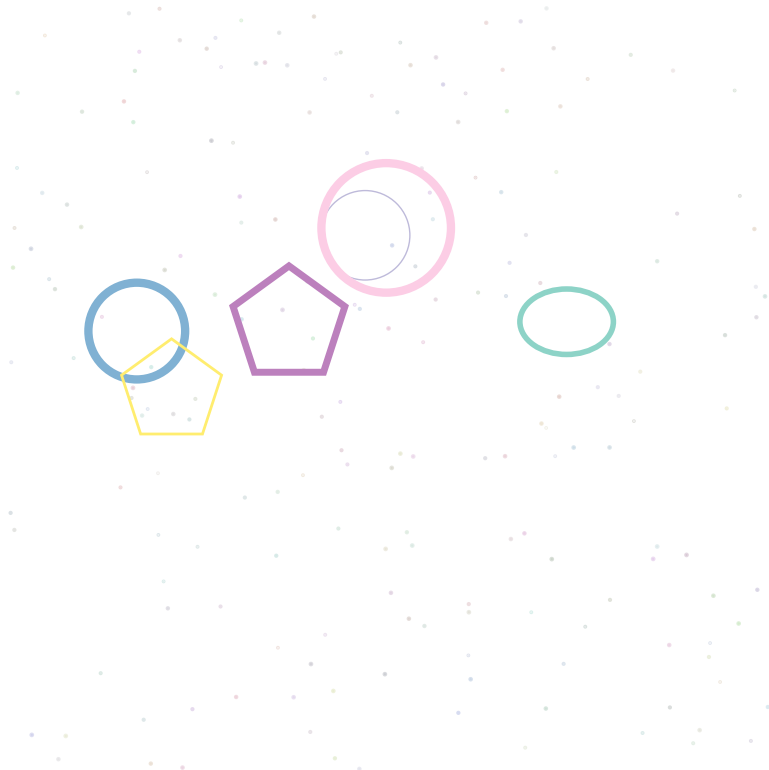[{"shape": "oval", "thickness": 2, "radius": 0.3, "center": [0.736, 0.582]}, {"shape": "circle", "thickness": 0.5, "radius": 0.29, "center": [0.474, 0.694]}, {"shape": "circle", "thickness": 3, "radius": 0.31, "center": [0.178, 0.57]}, {"shape": "circle", "thickness": 3, "radius": 0.42, "center": [0.502, 0.704]}, {"shape": "pentagon", "thickness": 2.5, "radius": 0.38, "center": [0.375, 0.578]}, {"shape": "pentagon", "thickness": 1, "radius": 0.34, "center": [0.223, 0.492]}]